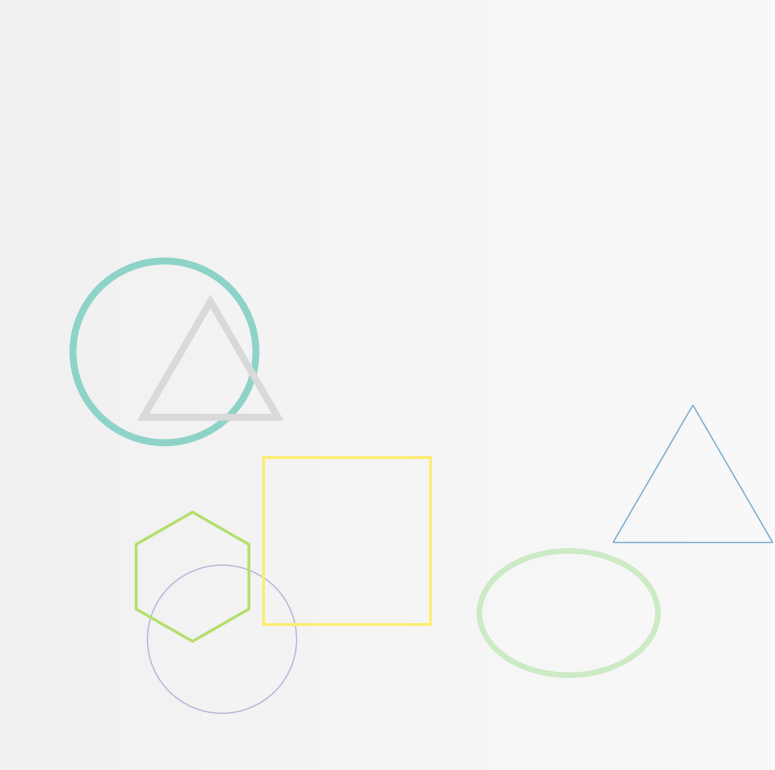[{"shape": "circle", "thickness": 2.5, "radius": 0.59, "center": [0.212, 0.543]}, {"shape": "circle", "thickness": 0.5, "radius": 0.48, "center": [0.286, 0.17]}, {"shape": "triangle", "thickness": 0.5, "radius": 0.59, "center": [0.894, 0.355]}, {"shape": "hexagon", "thickness": 1, "radius": 0.42, "center": [0.248, 0.251]}, {"shape": "triangle", "thickness": 2.5, "radius": 0.5, "center": [0.272, 0.508]}, {"shape": "oval", "thickness": 2, "radius": 0.58, "center": [0.734, 0.204]}, {"shape": "square", "thickness": 1, "radius": 0.54, "center": [0.447, 0.298]}]